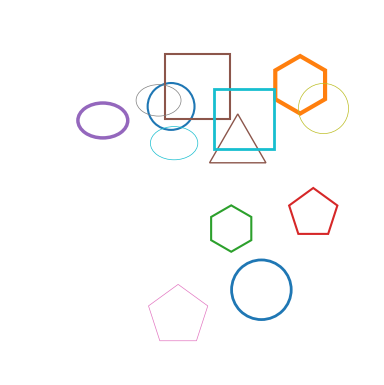[{"shape": "circle", "thickness": 2, "radius": 0.39, "center": [0.679, 0.247]}, {"shape": "circle", "thickness": 1.5, "radius": 0.3, "center": [0.444, 0.723]}, {"shape": "hexagon", "thickness": 3, "radius": 0.37, "center": [0.78, 0.78]}, {"shape": "hexagon", "thickness": 1.5, "radius": 0.3, "center": [0.601, 0.406]}, {"shape": "pentagon", "thickness": 1.5, "radius": 0.33, "center": [0.814, 0.446]}, {"shape": "oval", "thickness": 2.5, "radius": 0.32, "center": [0.267, 0.687]}, {"shape": "square", "thickness": 1.5, "radius": 0.42, "center": [0.514, 0.775]}, {"shape": "triangle", "thickness": 1, "radius": 0.42, "center": [0.618, 0.619]}, {"shape": "pentagon", "thickness": 0.5, "radius": 0.4, "center": [0.463, 0.18]}, {"shape": "oval", "thickness": 0.5, "radius": 0.29, "center": [0.412, 0.739]}, {"shape": "circle", "thickness": 0.5, "radius": 0.33, "center": [0.84, 0.718]}, {"shape": "square", "thickness": 2, "radius": 0.39, "center": [0.634, 0.692]}, {"shape": "oval", "thickness": 0.5, "radius": 0.31, "center": [0.452, 0.628]}]